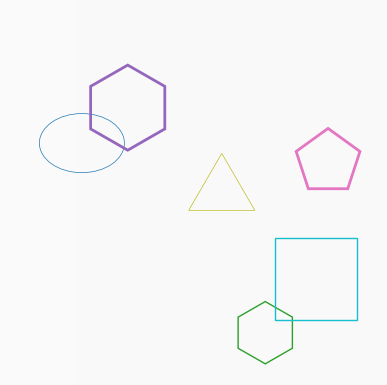[{"shape": "oval", "thickness": 0.5, "radius": 0.55, "center": [0.211, 0.628]}, {"shape": "hexagon", "thickness": 1, "radius": 0.4, "center": [0.685, 0.136]}, {"shape": "hexagon", "thickness": 2, "radius": 0.55, "center": [0.33, 0.72]}, {"shape": "pentagon", "thickness": 2, "radius": 0.43, "center": [0.847, 0.58]}, {"shape": "triangle", "thickness": 0.5, "radius": 0.49, "center": [0.572, 0.503]}, {"shape": "square", "thickness": 1, "radius": 0.53, "center": [0.815, 0.276]}]